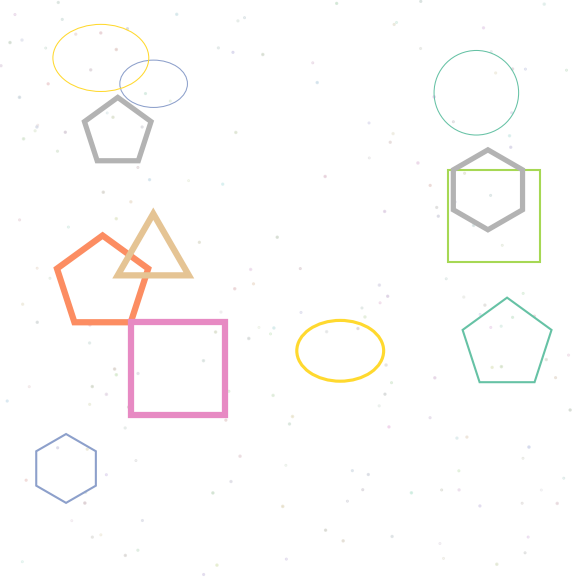[{"shape": "pentagon", "thickness": 1, "radius": 0.4, "center": [0.878, 0.403]}, {"shape": "circle", "thickness": 0.5, "radius": 0.37, "center": [0.825, 0.839]}, {"shape": "pentagon", "thickness": 3, "radius": 0.42, "center": [0.178, 0.508]}, {"shape": "oval", "thickness": 0.5, "radius": 0.29, "center": [0.266, 0.854]}, {"shape": "hexagon", "thickness": 1, "radius": 0.3, "center": [0.114, 0.188]}, {"shape": "square", "thickness": 3, "radius": 0.41, "center": [0.308, 0.361]}, {"shape": "square", "thickness": 1, "radius": 0.4, "center": [0.856, 0.626]}, {"shape": "oval", "thickness": 0.5, "radius": 0.42, "center": [0.175, 0.899]}, {"shape": "oval", "thickness": 1.5, "radius": 0.38, "center": [0.589, 0.392]}, {"shape": "triangle", "thickness": 3, "radius": 0.36, "center": [0.265, 0.558]}, {"shape": "pentagon", "thickness": 2.5, "radius": 0.3, "center": [0.204, 0.77]}, {"shape": "hexagon", "thickness": 2.5, "radius": 0.35, "center": [0.845, 0.67]}]